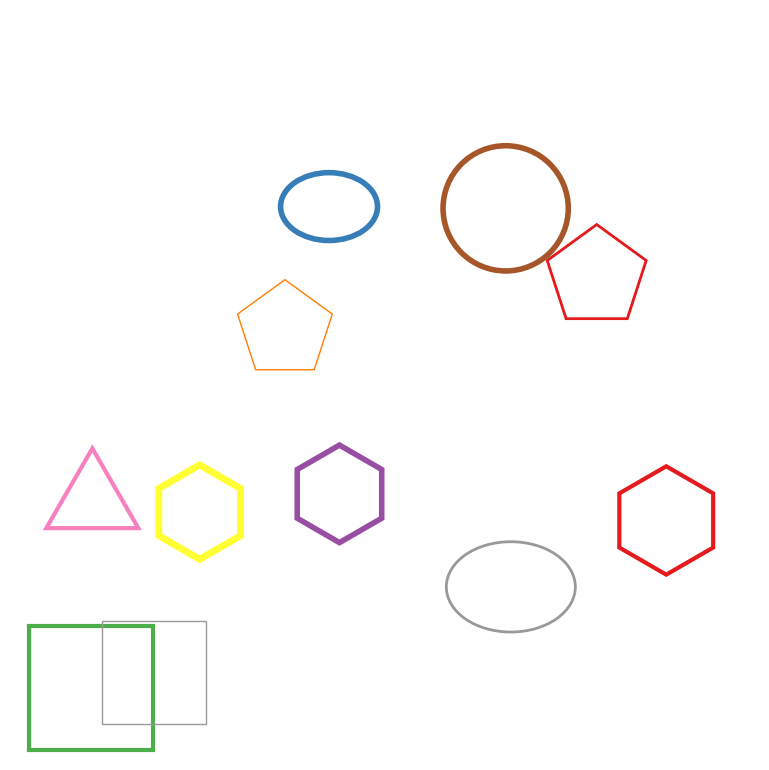[{"shape": "pentagon", "thickness": 1, "radius": 0.34, "center": [0.775, 0.641]}, {"shape": "hexagon", "thickness": 1.5, "radius": 0.35, "center": [0.865, 0.324]}, {"shape": "oval", "thickness": 2, "radius": 0.31, "center": [0.427, 0.732]}, {"shape": "square", "thickness": 1.5, "radius": 0.4, "center": [0.118, 0.107]}, {"shape": "hexagon", "thickness": 2, "radius": 0.32, "center": [0.441, 0.359]}, {"shape": "pentagon", "thickness": 0.5, "radius": 0.32, "center": [0.37, 0.572]}, {"shape": "hexagon", "thickness": 2.5, "radius": 0.31, "center": [0.259, 0.335]}, {"shape": "circle", "thickness": 2, "radius": 0.41, "center": [0.657, 0.729]}, {"shape": "triangle", "thickness": 1.5, "radius": 0.35, "center": [0.12, 0.349]}, {"shape": "oval", "thickness": 1, "radius": 0.42, "center": [0.663, 0.238]}, {"shape": "square", "thickness": 0.5, "radius": 0.34, "center": [0.2, 0.126]}]